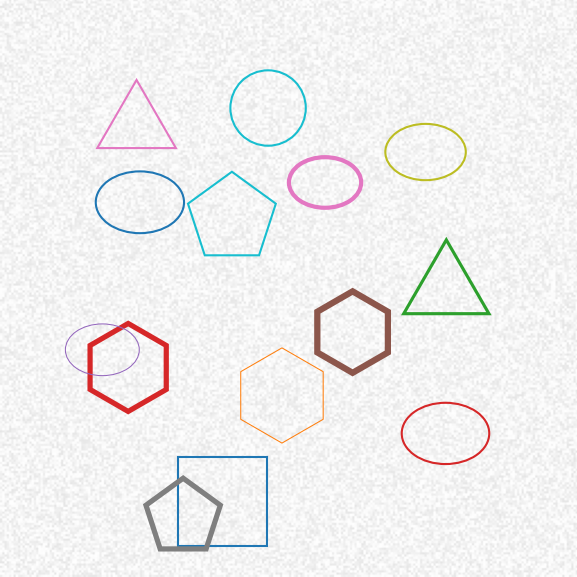[{"shape": "oval", "thickness": 1, "radius": 0.38, "center": [0.242, 0.649]}, {"shape": "square", "thickness": 1, "radius": 0.39, "center": [0.385, 0.131]}, {"shape": "hexagon", "thickness": 0.5, "radius": 0.41, "center": [0.488, 0.314]}, {"shape": "triangle", "thickness": 1.5, "radius": 0.43, "center": [0.773, 0.499]}, {"shape": "hexagon", "thickness": 2.5, "radius": 0.38, "center": [0.222, 0.363]}, {"shape": "oval", "thickness": 1, "radius": 0.38, "center": [0.771, 0.249]}, {"shape": "oval", "thickness": 0.5, "radius": 0.32, "center": [0.177, 0.393]}, {"shape": "hexagon", "thickness": 3, "radius": 0.35, "center": [0.611, 0.424]}, {"shape": "triangle", "thickness": 1, "radius": 0.39, "center": [0.236, 0.782]}, {"shape": "oval", "thickness": 2, "radius": 0.31, "center": [0.563, 0.683]}, {"shape": "pentagon", "thickness": 2.5, "radius": 0.34, "center": [0.317, 0.103]}, {"shape": "oval", "thickness": 1, "radius": 0.35, "center": [0.737, 0.736]}, {"shape": "circle", "thickness": 1, "radius": 0.33, "center": [0.464, 0.812]}, {"shape": "pentagon", "thickness": 1, "radius": 0.4, "center": [0.402, 0.622]}]